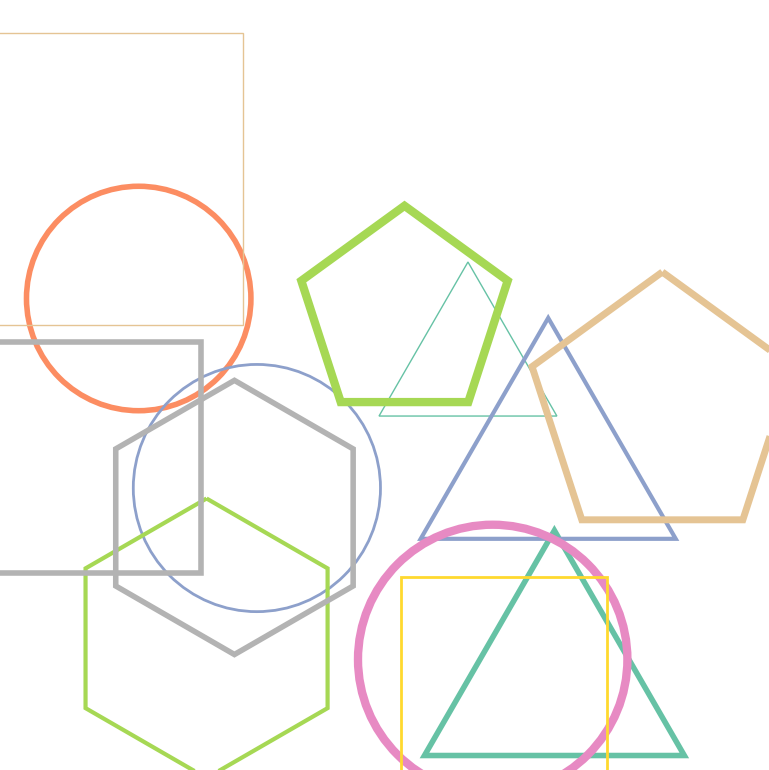[{"shape": "triangle", "thickness": 2, "radius": 0.97, "center": [0.72, 0.116]}, {"shape": "triangle", "thickness": 0.5, "radius": 0.67, "center": [0.608, 0.526]}, {"shape": "circle", "thickness": 2, "radius": 0.73, "center": [0.18, 0.612]}, {"shape": "circle", "thickness": 1, "radius": 0.8, "center": [0.334, 0.366]}, {"shape": "triangle", "thickness": 1.5, "radius": 0.96, "center": [0.712, 0.396]}, {"shape": "circle", "thickness": 3, "radius": 0.87, "center": [0.64, 0.144]}, {"shape": "pentagon", "thickness": 3, "radius": 0.7, "center": [0.525, 0.592]}, {"shape": "hexagon", "thickness": 1.5, "radius": 0.91, "center": [0.268, 0.171]}, {"shape": "square", "thickness": 1, "radius": 0.67, "center": [0.655, 0.116]}, {"shape": "square", "thickness": 0.5, "radius": 0.95, "center": [0.126, 0.767]}, {"shape": "pentagon", "thickness": 2.5, "radius": 0.89, "center": [0.86, 0.469]}, {"shape": "square", "thickness": 2, "radius": 0.75, "center": [0.112, 0.406]}, {"shape": "hexagon", "thickness": 2, "radius": 0.89, "center": [0.304, 0.328]}]